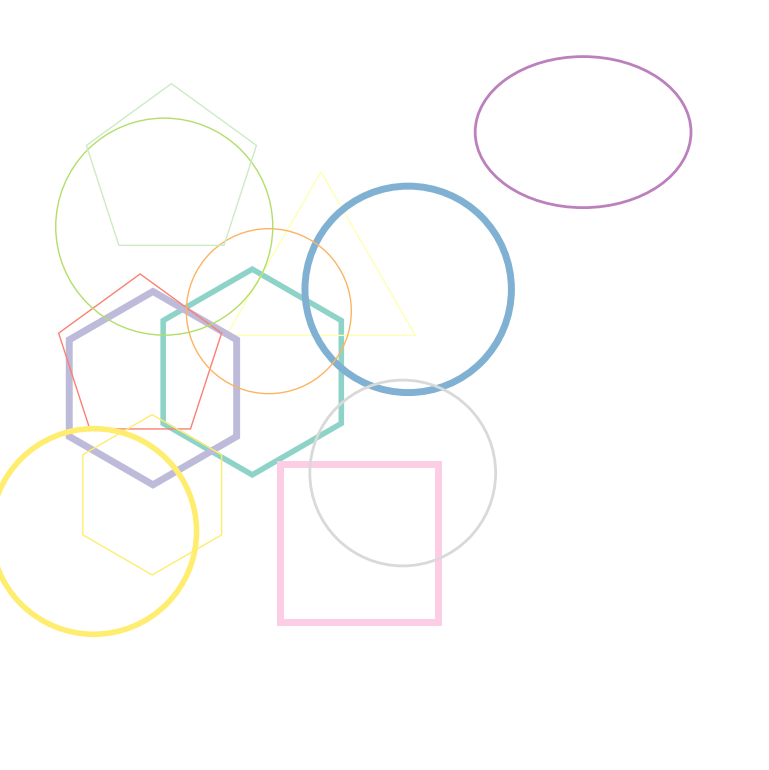[{"shape": "hexagon", "thickness": 2, "radius": 0.67, "center": [0.328, 0.517]}, {"shape": "triangle", "thickness": 0.5, "radius": 0.71, "center": [0.417, 0.635]}, {"shape": "hexagon", "thickness": 2.5, "radius": 0.63, "center": [0.199, 0.496]}, {"shape": "pentagon", "thickness": 0.5, "radius": 0.56, "center": [0.182, 0.533]}, {"shape": "circle", "thickness": 2.5, "radius": 0.67, "center": [0.53, 0.624]}, {"shape": "circle", "thickness": 0.5, "radius": 0.54, "center": [0.349, 0.596]}, {"shape": "circle", "thickness": 0.5, "radius": 0.7, "center": [0.213, 0.706]}, {"shape": "square", "thickness": 2.5, "radius": 0.51, "center": [0.466, 0.295]}, {"shape": "circle", "thickness": 1, "radius": 0.6, "center": [0.523, 0.386]}, {"shape": "oval", "thickness": 1, "radius": 0.7, "center": [0.757, 0.828]}, {"shape": "pentagon", "thickness": 0.5, "radius": 0.58, "center": [0.223, 0.775]}, {"shape": "hexagon", "thickness": 0.5, "radius": 0.52, "center": [0.198, 0.357]}, {"shape": "circle", "thickness": 2, "radius": 0.67, "center": [0.122, 0.31]}]